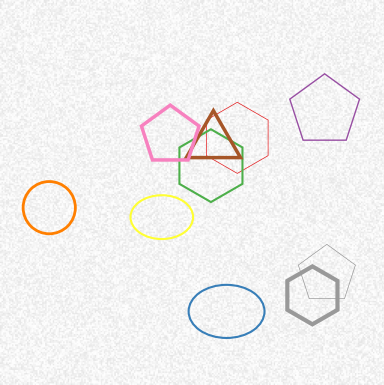[{"shape": "hexagon", "thickness": 0.5, "radius": 0.46, "center": [0.616, 0.642]}, {"shape": "oval", "thickness": 1.5, "radius": 0.49, "center": [0.588, 0.191]}, {"shape": "hexagon", "thickness": 1.5, "radius": 0.47, "center": [0.548, 0.57]}, {"shape": "pentagon", "thickness": 1, "radius": 0.48, "center": [0.843, 0.713]}, {"shape": "circle", "thickness": 2, "radius": 0.34, "center": [0.128, 0.461]}, {"shape": "oval", "thickness": 1.5, "radius": 0.41, "center": [0.42, 0.436]}, {"shape": "triangle", "thickness": 2.5, "radius": 0.41, "center": [0.554, 0.631]}, {"shape": "pentagon", "thickness": 2.5, "radius": 0.39, "center": [0.442, 0.648]}, {"shape": "pentagon", "thickness": 0.5, "radius": 0.39, "center": [0.849, 0.287]}, {"shape": "hexagon", "thickness": 3, "radius": 0.38, "center": [0.811, 0.233]}]